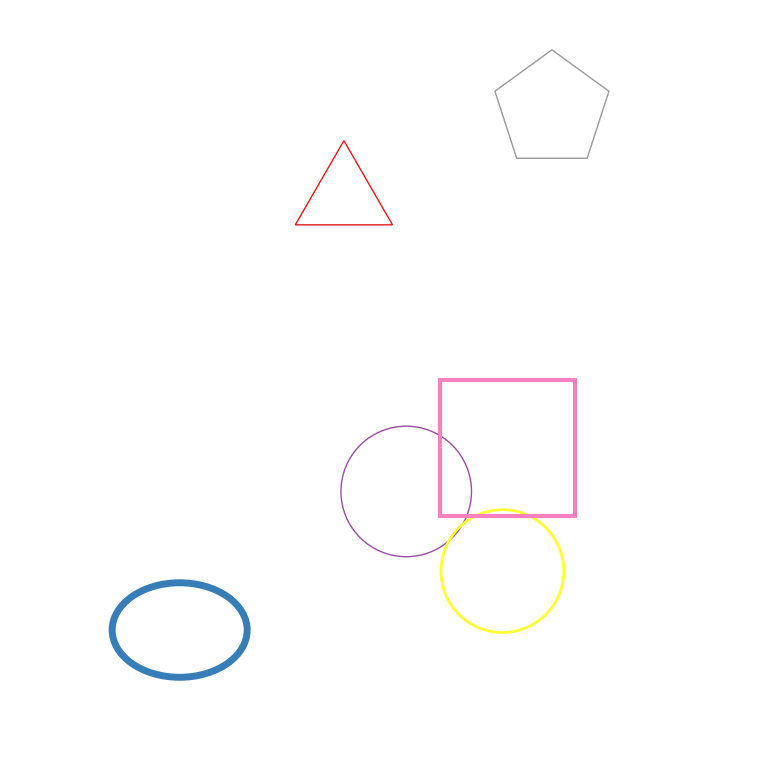[{"shape": "triangle", "thickness": 0.5, "radius": 0.36, "center": [0.447, 0.744]}, {"shape": "oval", "thickness": 2.5, "radius": 0.44, "center": [0.233, 0.182]}, {"shape": "circle", "thickness": 0.5, "radius": 0.42, "center": [0.528, 0.362]}, {"shape": "circle", "thickness": 1, "radius": 0.4, "center": [0.652, 0.258]}, {"shape": "square", "thickness": 1.5, "radius": 0.44, "center": [0.659, 0.418]}, {"shape": "pentagon", "thickness": 0.5, "radius": 0.39, "center": [0.717, 0.857]}]